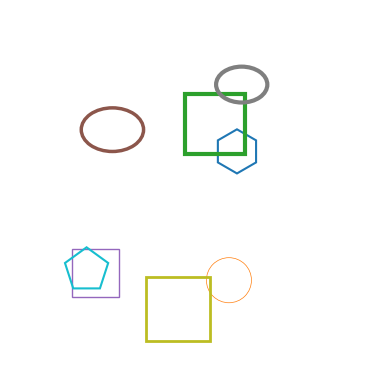[{"shape": "hexagon", "thickness": 1.5, "radius": 0.29, "center": [0.616, 0.607]}, {"shape": "circle", "thickness": 0.5, "radius": 0.29, "center": [0.595, 0.272]}, {"shape": "square", "thickness": 3, "radius": 0.39, "center": [0.558, 0.679]}, {"shape": "square", "thickness": 1, "radius": 0.31, "center": [0.248, 0.291]}, {"shape": "oval", "thickness": 2.5, "radius": 0.4, "center": [0.292, 0.663]}, {"shape": "oval", "thickness": 3, "radius": 0.33, "center": [0.628, 0.78]}, {"shape": "square", "thickness": 2, "radius": 0.42, "center": [0.463, 0.197]}, {"shape": "pentagon", "thickness": 1.5, "radius": 0.29, "center": [0.225, 0.299]}]